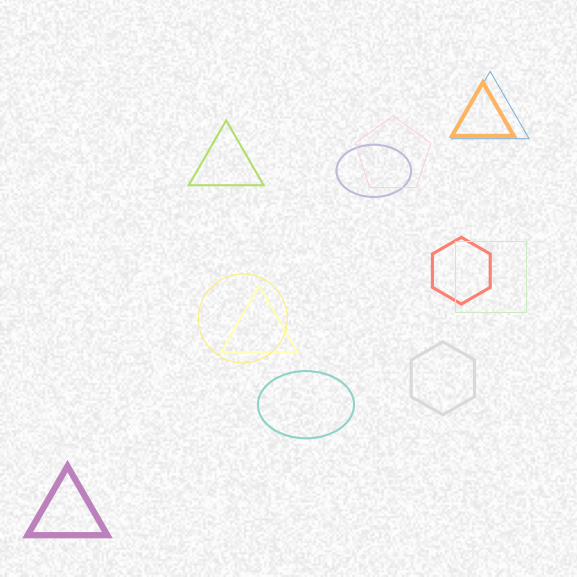[{"shape": "oval", "thickness": 1, "radius": 0.42, "center": [0.53, 0.298]}, {"shape": "triangle", "thickness": 1, "radius": 0.38, "center": [0.449, 0.427]}, {"shape": "oval", "thickness": 1, "radius": 0.32, "center": [0.647, 0.703]}, {"shape": "hexagon", "thickness": 1.5, "radius": 0.29, "center": [0.799, 0.53]}, {"shape": "triangle", "thickness": 0.5, "radius": 0.39, "center": [0.849, 0.798]}, {"shape": "triangle", "thickness": 2, "radius": 0.31, "center": [0.836, 0.795]}, {"shape": "triangle", "thickness": 1, "radius": 0.37, "center": [0.392, 0.716]}, {"shape": "pentagon", "thickness": 0.5, "radius": 0.34, "center": [0.681, 0.73]}, {"shape": "hexagon", "thickness": 1.5, "radius": 0.32, "center": [0.767, 0.344]}, {"shape": "triangle", "thickness": 3, "radius": 0.4, "center": [0.117, 0.112]}, {"shape": "square", "thickness": 0.5, "radius": 0.31, "center": [0.849, 0.521]}, {"shape": "circle", "thickness": 0.5, "radius": 0.38, "center": [0.421, 0.448]}]